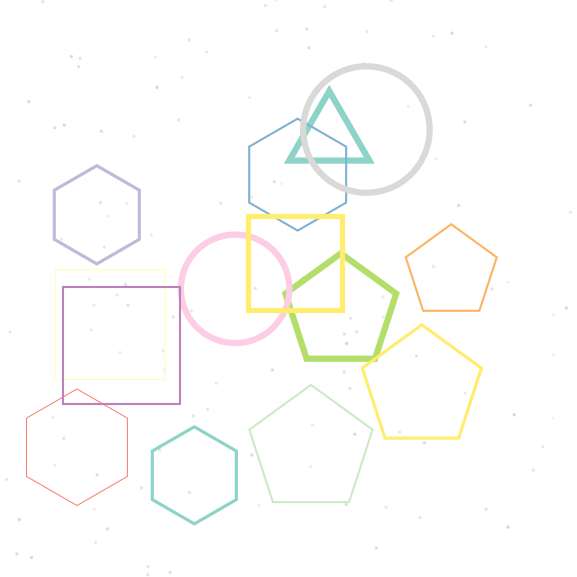[{"shape": "triangle", "thickness": 3, "radius": 0.4, "center": [0.57, 0.761]}, {"shape": "hexagon", "thickness": 1.5, "radius": 0.42, "center": [0.336, 0.176]}, {"shape": "square", "thickness": 0.5, "radius": 0.47, "center": [0.189, 0.438]}, {"shape": "hexagon", "thickness": 1.5, "radius": 0.43, "center": [0.168, 0.627]}, {"shape": "hexagon", "thickness": 0.5, "radius": 0.5, "center": [0.133, 0.225]}, {"shape": "hexagon", "thickness": 1, "radius": 0.48, "center": [0.515, 0.697]}, {"shape": "pentagon", "thickness": 1, "radius": 0.41, "center": [0.781, 0.528]}, {"shape": "pentagon", "thickness": 3, "radius": 0.5, "center": [0.59, 0.459]}, {"shape": "circle", "thickness": 3, "radius": 0.47, "center": [0.407, 0.499]}, {"shape": "circle", "thickness": 3, "radius": 0.55, "center": [0.634, 0.775]}, {"shape": "square", "thickness": 1, "radius": 0.51, "center": [0.21, 0.401]}, {"shape": "pentagon", "thickness": 1, "radius": 0.56, "center": [0.538, 0.22]}, {"shape": "square", "thickness": 2.5, "radius": 0.41, "center": [0.511, 0.544]}, {"shape": "pentagon", "thickness": 1.5, "radius": 0.54, "center": [0.73, 0.328]}]